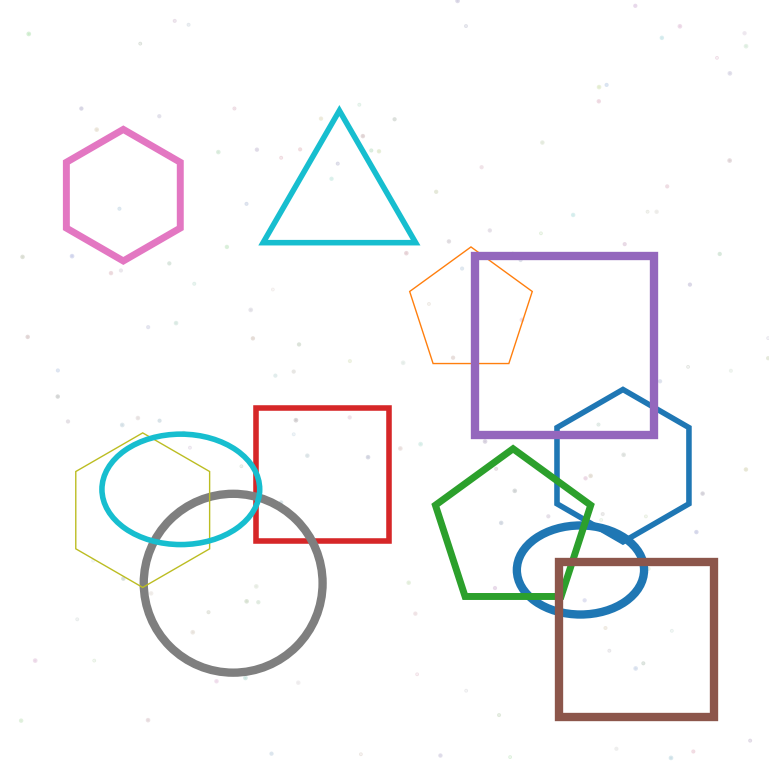[{"shape": "oval", "thickness": 3, "radius": 0.41, "center": [0.754, 0.26]}, {"shape": "hexagon", "thickness": 2, "radius": 0.49, "center": [0.809, 0.395]}, {"shape": "pentagon", "thickness": 0.5, "radius": 0.42, "center": [0.612, 0.596]}, {"shape": "pentagon", "thickness": 2.5, "radius": 0.53, "center": [0.666, 0.311]}, {"shape": "square", "thickness": 2, "radius": 0.43, "center": [0.418, 0.384]}, {"shape": "square", "thickness": 3, "radius": 0.58, "center": [0.733, 0.552]}, {"shape": "square", "thickness": 3, "radius": 0.5, "center": [0.827, 0.17]}, {"shape": "hexagon", "thickness": 2.5, "radius": 0.43, "center": [0.16, 0.747]}, {"shape": "circle", "thickness": 3, "radius": 0.58, "center": [0.303, 0.243]}, {"shape": "hexagon", "thickness": 0.5, "radius": 0.5, "center": [0.185, 0.337]}, {"shape": "triangle", "thickness": 2, "radius": 0.57, "center": [0.441, 0.742]}, {"shape": "oval", "thickness": 2, "radius": 0.51, "center": [0.235, 0.364]}]